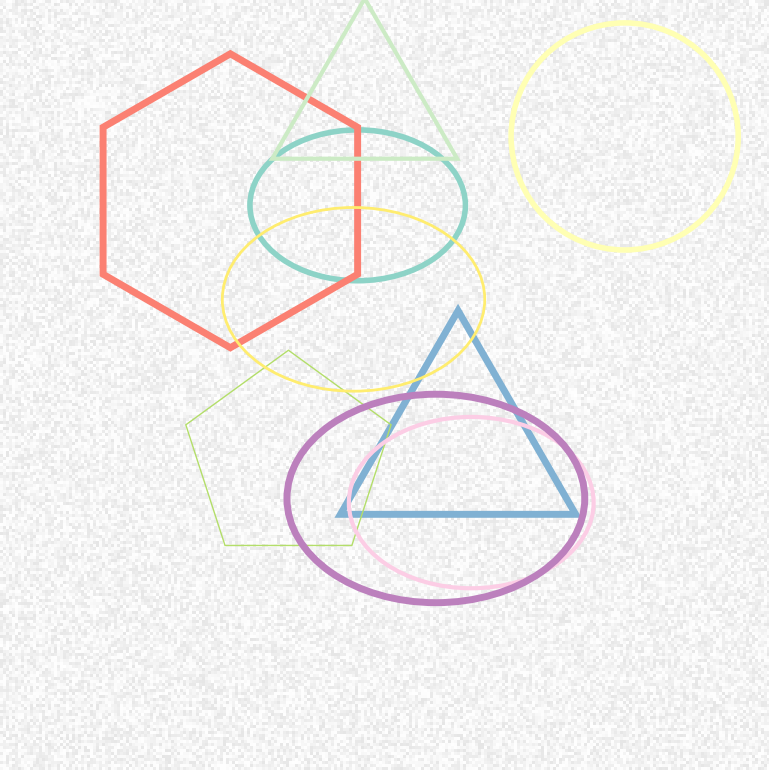[{"shape": "oval", "thickness": 2, "radius": 0.7, "center": [0.465, 0.733]}, {"shape": "circle", "thickness": 2, "radius": 0.74, "center": [0.811, 0.823]}, {"shape": "hexagon", "thickness": 2.5, "radius": 0.95, "center": [0.299, 0.739]}, {"shape": "triangle", "thickness": 2.5, "radius": 0.88, "center": [0.595, 0.42]}, {"shape": "pentagon", "thickness": 0.5, "radius": 0.7, "center": [0.375, 0.405]}, {"shape": "oval", "thickness": 1.5, "radius": 0.79, "center": [0.612, 0.347]}, {"shape": "oval", "thickness": 2.5, "radius": 0.97, "center": [0.566, 0.353]}, {"shape": "triangle", "thickness": 1.5, "radius": 0.69, "center": [0.474, 0.863]}, {"shape": "oval", "thickness": 1, "radius": 0.85, "center": [0.459, 0.611]}]